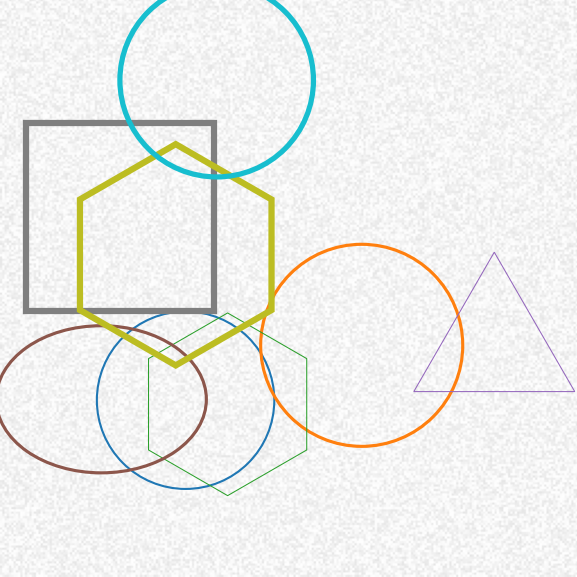[{"shape": "circle", "thickness": 1, "radius": 0.77, "center": [0.321, 0.306]}, {"shape": "circle", "thickness": 1.5, "radius": 0.87, "center": [0.626, 0.401]}, {"shape": "hexagon", "thickness": 0.5, "radius": 0.79, "center": [0.394, 0.299]}, {"shape": "triangle", "thickness": 0.5, "radius": 0.8, "center": [0.856, 0.402]}, {"shape": "oval", "thickness": 1.5, "radius": 0.91, "center": [0.175, 0.308]}, {"shape": "square", "thickness": 3, "radius": 0.82, "center": [0.208, 0.623]}, {"shape": "hexagon", "thickness": 3, "radius": 0.96, "center": [0.304, 0.558]}, {"shape": "circle", "thickness": 2.5, "radius": 0.84, "center": [0.375, 0.86]}]